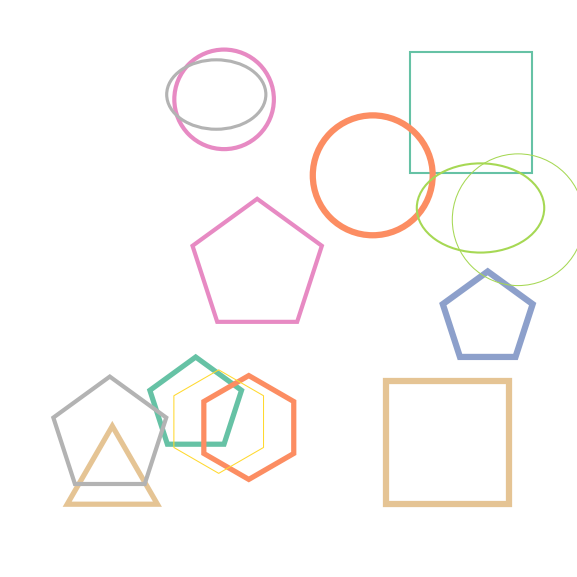[{"shape": "pentagon", "thickness": 2.5, "radius": 0.42, "center": [0.339, 0.297]}, {"shape": "square", "thickness": 1, "radius": 0.53, "center": [0.816, 0.804]}, {"shape": "hexagon", "thickness": 2.5, "radius": 0.45, "center": [0.431, 0.259]}, {"shape": "circle", "thickness": 3, "radius": 0.52, "center": [0.645, 0.696]}, {"shape": "pentagon", "thickness": 3, "radius": 0.41, "center": [0.845, 0.447]}, {"shape": "circle", "thickness": 2, "radius": 0.43, "center": [0.388, 0.827]}, {"shape": "pentagon", "thickness": 2, "radius": 0.59, "center": [0.445, 0.537]}, {"shape": "circle", "thickness": 0.5, "radius": 0.57, "center": [0.897, 0.619]}, {"shape": "oval", "thickness": 1, "radius": 0.55, "center": [0.832, 0.639]}, {"shape": "hexagon", "thickness": 0.5, "radius": 0.45, "center": [0.379, 0.269]}, {"shape": "square", "thickness": 3, "radius": 0.53, "center": [0.774, 0.233]}, {"shape": "triangle", "thickness": 2.5, "radius": 0.45, "center": [0.194, 0.171]}, {"shape": "oval", "thickness": 1.5, "radius": 0.43, "center": [0.375, 0.835]}, {"shape": "pentagon", "thickness": 2, "radius": 0.51, "center": [0.19, 0.244]}]